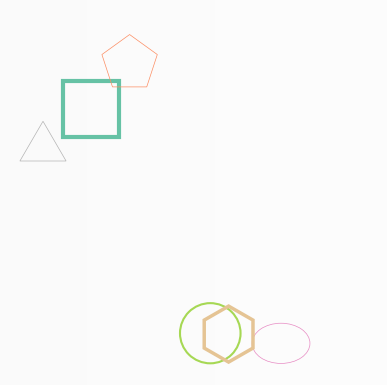[{"shape": "square", "thickness": 3, "radius": 0.36, "center": [0.235, 0.717]}, {"shape": "pentagon", "thickness": 0.5, "radius": 0.38, "center": [0.334, 0.835]}, {"shape": "oval", "thickness": 0.5, "radius": 0.37, "center": [0.725, 0.108]}, {"shape": "circle", "thickness": 1.5, "radius": 0.39, "center": [0.543, 0.134]}, {"shape": "hexagon", "thickness": 2.5, "radius": 0.36, "center": [0.59, 0.132]}, {"shape": "triangle", "thickness": 0.5, "radius": 0.34, "center": [0.111, 0.616]}]